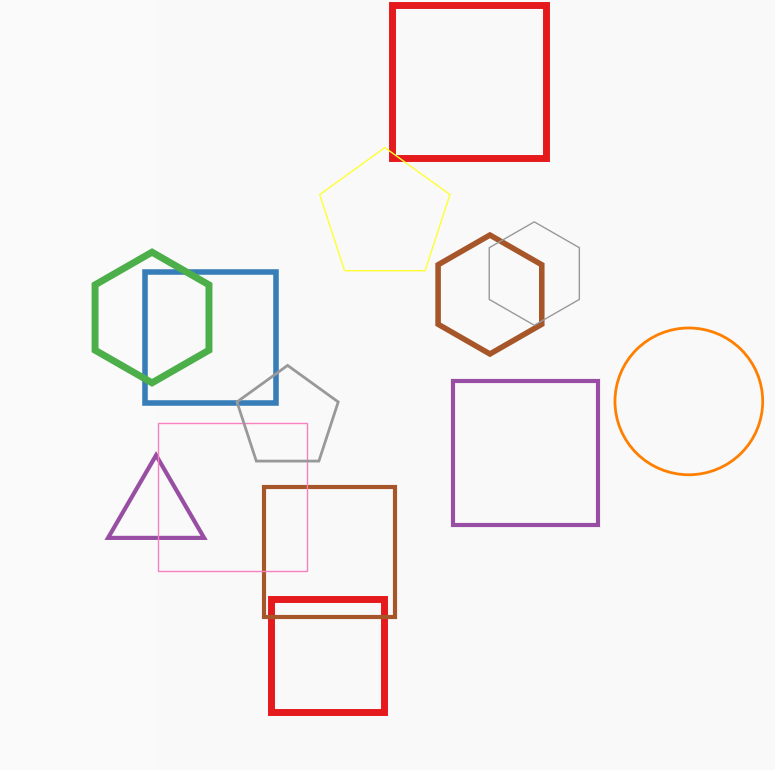[{"shape": "square", "thickness": 2.5, "radius": 0.5, "center": [0.605, 0.894]}, {"shape": "square", "thickness": 2.5, "radius": 0.37, "center": [0.423, 0.149]}, {"shape": "square", "thickness": 2, "radius": 0.42, "center": [0.271, 0.562]}, {"shape": "hexagon", "thickness": 2.5, "radius": 0.42, "center": [0.196, 0.588]}, {"shape": "square", "thickness": 1.5, "radius": 0.47, "center": [0.678, 0.412]}, {"shape": "triangle", "thickness": 1.5, "radius": 0.36, "center": [0.201, 0.337]}, {"shape": "circle", "thickness": 1, "radius": 0.48, "center": [0.889, 0.479]}, {"shape": "pentagon", "thickness": 0.5, "radius": 0.44, "center": [0.497, 0.72]}, {"shape": "square", "thickness": 1.5, "radius": 0.42, "center": [0.426, 0.283]}, {"shape": "hexagon", "thickness": 2, "radius": 0.39, "center": [0.632, 0.618]}, {"shape": "square", "thickness": 0.5, "radius": 0.48, "center": [0.3, 0.354]}, {"shape": "pentagon", "thickness": 1, "radius": 0.34, "center": [0.371, 0.457]}, {"shape": "hexagon", "thickness": 0.5, "radius": 0.34, "center": [0.689, 0.645]}]